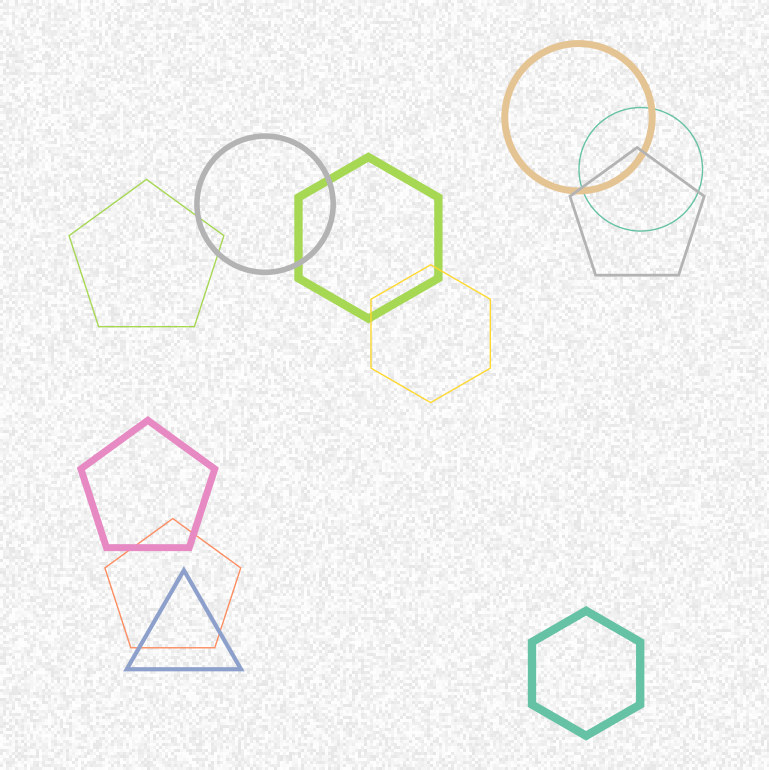[{"shape": "circle", "thickness": 0.5, "radius": 0.4, "center": [0.832, 0.78]}, {"shape": "hexagon", "thickness": 3, "radius": 0.41, "center": [0.761, 0.126]}, {"shape": "pentagon", "thickness": 0.5, "radius": 0.46, "center": [0.224, 0.234]}, {"shape": "triangle", "thickness": 1.5, "radius": 0.43, "center": [0.239, 0.174]}, {"shape": "pentagon", "thickness": 2.5, "radius": 0.46, "center": [0.192, 0.363]}, {"shape": "pentagon", "thickness": 0.5, "radius": 0.53, "center": [0.19, 0.661]}, {"shape": "hexagon", "thickness": 3, "radius": 0.52, "center": [0.478, 0.691]}, {"shape": "hexagon", "thickness": 0.5, "radius": 0.45, "center": [0.559, 0.567]}, {"shape": "circle", "thickness": 2.5, "radius": 0.48, "center": [0.751, 0.848]}, {"shape": "circle", "thickness": 2, "radius": 0.44, "center": [0.344, 0.735]}, {"shape": "pentagon", "thickness": 1, "radius": 0.46, "center": [0.827, 0.717]}]